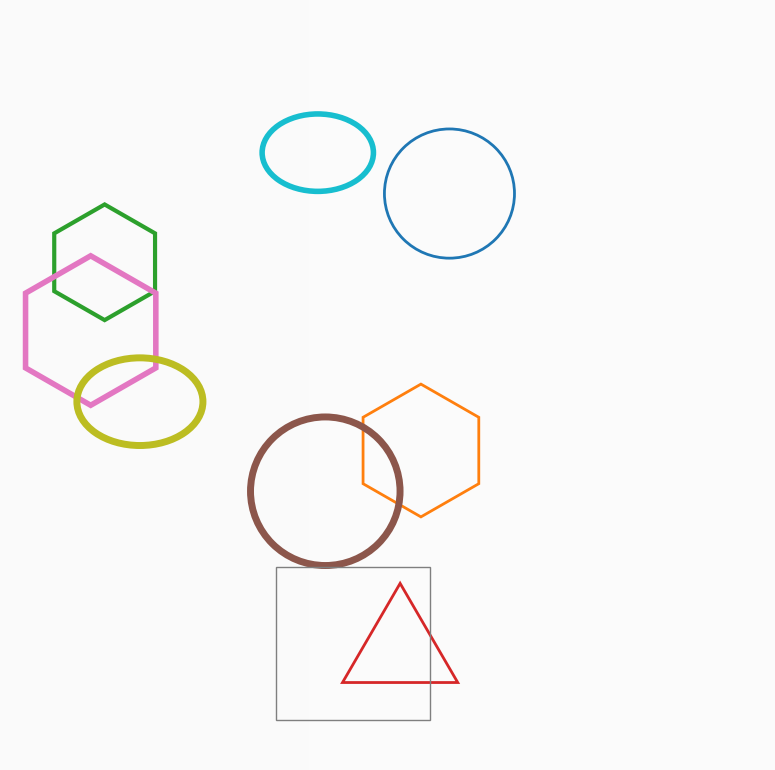[{"shape": "circle", "thickness": 1, "radius": 0.42, "center": [0.58, 0.749]}, {"shape": "hexagon", "thickness": 1, "radius": 0.43, "center": [0.543, 0.415]}, {"shape": "hexagon", "thickness": 1.5, "radius": 0.38, "center": [0.135, 0.659]}, {"shape": "triangle", "thickness": 1, "radius": 0.43, "center": [0.516, 0.157]}, {"shape": "circle", "thickness": 2.5, "radius": 0.48, "center": [0.42, 0.362]}, {"shape": "hexagon", "thickness": 2, "radius": 0.49, "center": [0.117, 0.571]}, {"shape": "square", "thickness": 0.5, "radius": 0.5, "center": [0.456, 0.165]}, {"shape": "oval", "thickness": 2.5, "radius": 0.41, "center": [0.181, 0.478]}, {"shape": "oval", "thickness": 2, "radius": 0.36, "center": [0.41, 0.802]}]